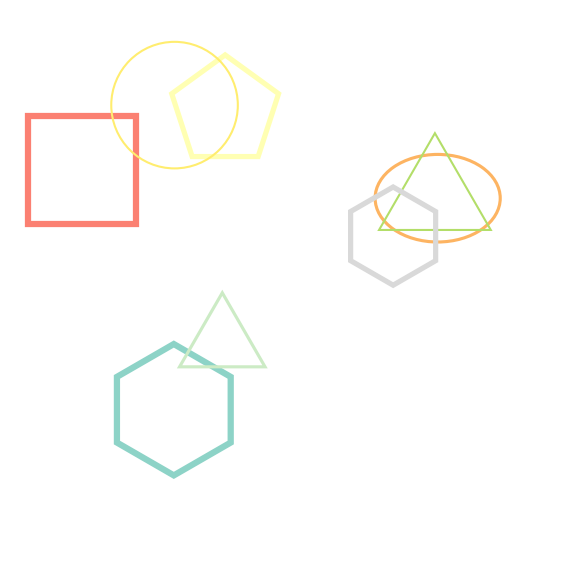[{"shape": "hexagon", "thickness": 3, "radius": 0.57, "center": [0.301, 0.29]}, {"shape": "pentagon", "thickness": 2.5, "radius": 0.49, "center": [0.39, 0.807]}, {"shape": "square", "thickness": 3, "radius": 0.47, "center": [0.143, 0.705]}, {"shape": "oval", "thickness": 1.5, "radius": 0.54, "center": [0.758, 0.656]}, {"shape": "triangle", "thickness": 1, "radius": 0.56, "center": [0.753, 0.657]}, {"shape": "hexagon", "thickness": 2.5, "radius": 0.43, "center": [0.681, 0.59]}, {"shape": "triangle", "thickness": 1.5, "radius": 0.43, "center": [0.385, 0.407]}, {"shape": "circle", "thickness": 1, "radius": 0.55, "center": [0.302, 0.817]}]